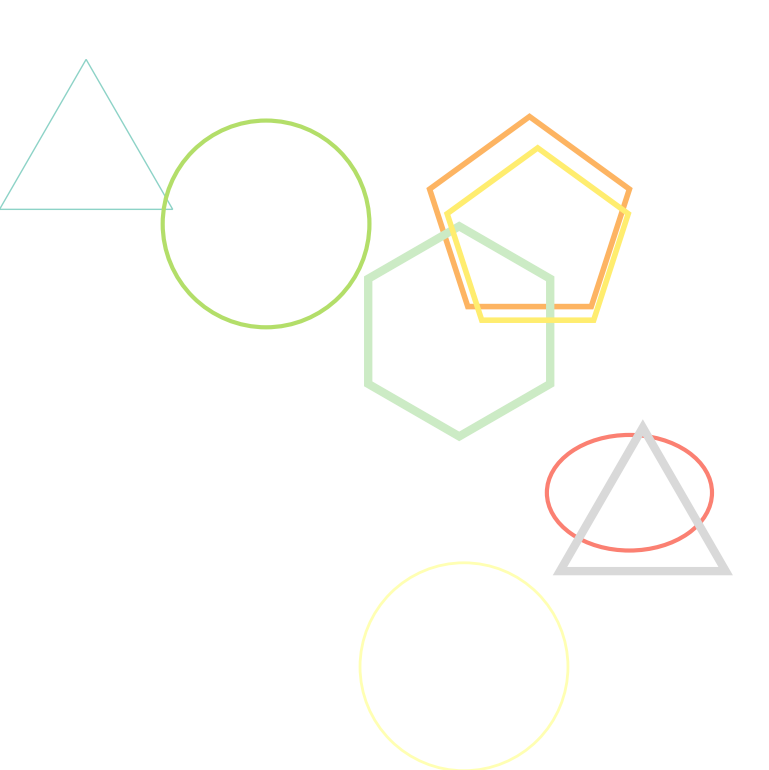[{"shape": "triangle", "thickness": 0.5, "radius": 0.65, "center": [0.112, 0.793]}, {"shape": "circle", "thickness": 1, "radius": 0.68, "center": [0.603, 0.134]}, {"shape": "oval", "thickness": 1.5, "radius": 0.54, "center": [0.817, 0.36]}, {"shape": "pentagon", "thickness": 2, "radius": 0.68, "center": [0.688, 0.712]}, {"shape": "circle", "thickness": 1.5, "radius": 0.67, "center": [0.346, 0.709]}, {"shape": "triangle", "thickness": 3, "radius": 0.62, "center": [0.835, 0.32]}, {"shape": "hexagon", "thickness": 3, "radius": 0.68, "center": [0.596, 0.57]}, {"shape": "pentagon", "thickness": 2, "radius": 0.62, "center": [0.698, 0.684]}]